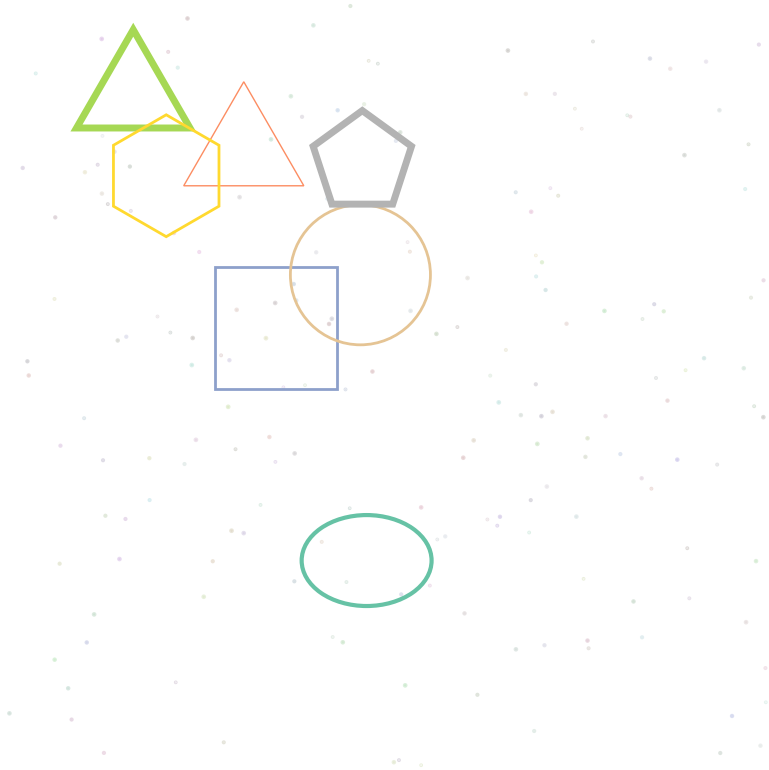[{"shape": "oval", "thickness": 1.5, "radius": 0.42, "center": [0.476, 0.272]}, {"shape": "triangle", "thickness": 0.5, "radius": 0.45, "center": [0.317, 0.804]}, {"shape": "square", "thickness": 1, "radius": 0.4, "center": [0.358, 0.574]}, {"shape": "triangle", "thickness": 2.5, "radius": 0.43, "center": [0.173, 0.876]}, {"shape": "hexagon", "thickness": 1, "radius": 0.4, "center": [0.216, 0.772]}, {"shape": "circle", "thickness": 1, "radius": 0.45, "center": [0.468, 0.643]}, {"shape": "pentagon", "thickness": 2.5, "radius": 0.34, "center": [0.471, 0.789]}]